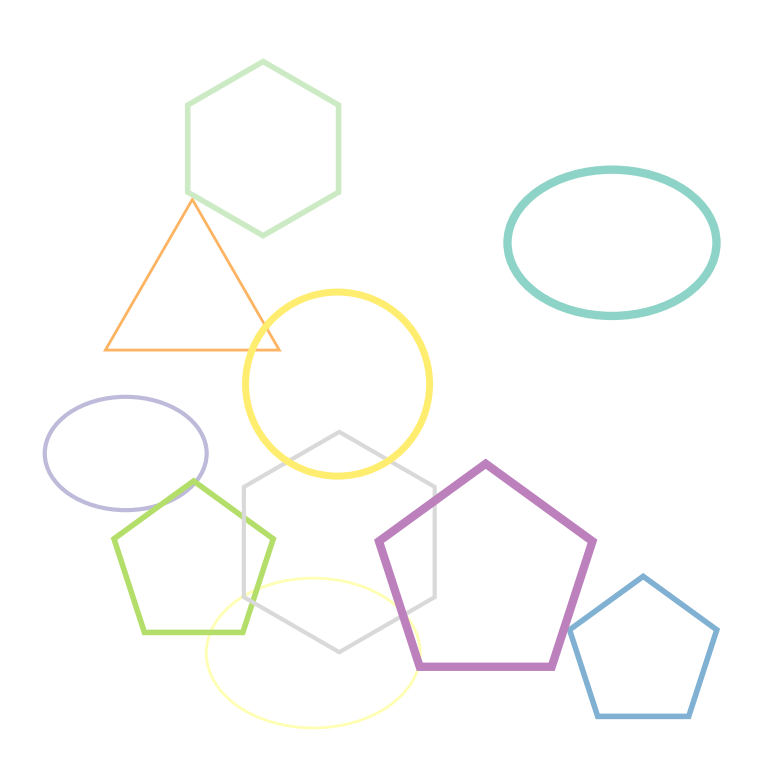[{"shape": "oval", "thickness": 3, "radius": 0.68, "center": [0.795, 0.685]}, {"shape": "oval", "thickness": 1, "radius": 0.69, "center": [0.407, 0.152]}, {"shape": "oval", "thickness": 1.5, "radius": 0.53, "center": [0.163, 0.411]}, {"shape": "pentagon", "thickness": 2, "radius": 0.5, "center": [0.835, 0.151]}, {"shape": "triangle", "thickness": 1, "radius": 0.65, "center": [0.25, 0.611]}, {"shape": "pentagon", "thickness": 2, "radius": 0.54, "center": [0.251, 0.267]}, {"shape": "hexagon", "thickness": 1.5, "radius": 0.72, "center": [0.441, 0.296]}, {"shape": "pentagon", "thickness": 3, "radius": 0.73, "center": [0.631, 0.252]}, {"shape": "hexagon", "thickness": 2, "radius": 0.57, "center": [0.342, 0.807]}, {"shape": "circle", "thickness": 2.5, "radius": 0.6, "center": [0.438, 0.501]}]